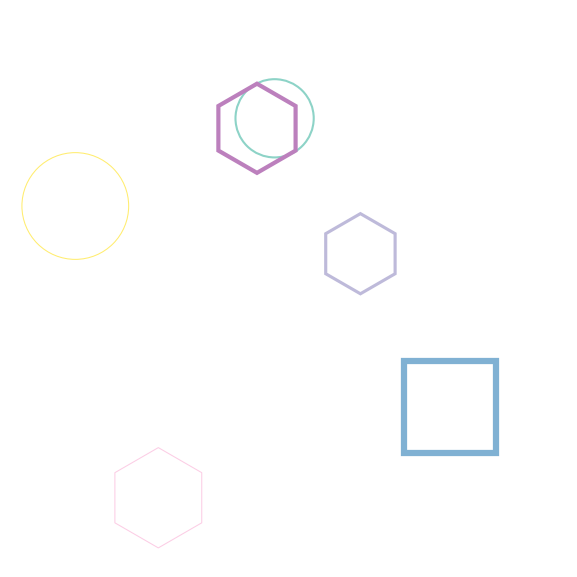[{"shape": "circle", "thickness": 1, "radius": 0.34, "center": [0.476, 0.794]}, {"shape": "hexagon", "thickness": 1.5, "radius": 0.35, "center": [0.624, 0.56]}, {"shape": "square", "thickness": 3, "radius": 0.4, "center": [0.779, 0.295]}, {"shape": "hexagon", "thickness": 0.5, "radius": 0.43, "center": [0.274, 0.137]}, {"shape": "hexagon", "thickness": 2, "radius": 0.39, "center": [0.445, 0.777]}, {"shape": "circle", "thickness": 0.5, "radius": 0.46, "center": [0.13, 0.642]}]